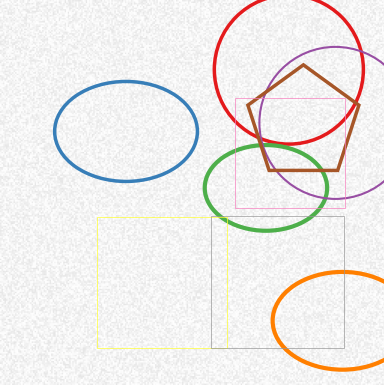[{"shape": "circle", "thickness": 2.5, "radius": 0.97, "center": [0.75, 0.819]}, {"shape": "oval", "thickness": 2.5, "radius": 0.93, "center": [0.327, 0.659]}, {"shape": "oval", "thickness": 3, "radius": 0.79, "center": [0.691, 0.512]}, {"shape": "circle", "thickness": 1.5, "radius": 0.99, "center": [0.871, 0.681]}, {"shape": "oval", "thickness": 3, "radius": 0.91, "center": [0.89, 0.167]}, {"shape": "square", "thickness": 0.5, "radius": 0.85, "center": [0.421, 0.267]}, {"shape": "pentagon", "thickness": 2.5, "radius": 0.76, "center": [0.788, 0.68]}, {"shape": "square", "thickness": 0.5, "radius": 0.71, "center": [0.754, 0.602]}, {"shape": "square", "thickness": 0.5, "radius": 0.86, "center": [0.721, 0.268]}]